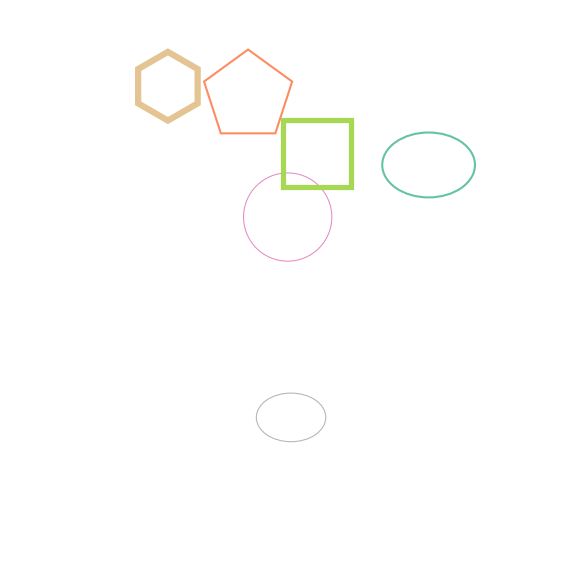[{"shape": "oval", "thickness": 1, "radius": 0.4, "center": [0.742, 0.713]}, {"shape": "pentagon", "thickness": 1, "radius": 0.4, "center": [0.43, 0.833]}, {"shape": "circle", "thickness": 0.5, "radius": 0.38, "center": [0.498, 0.623]}, {"shape": "square", "thickness": 2.5, "radius": 0.29, "center": [0.549, 0.733]}, {"shape": "hexagon", "thickness": 3, "radius": 0.3, "center": [0.291, 0.85]}, {"shape": "oval", "thickness": 0.5, "radius": 0.3, "center": [0.504, 0.276]}]